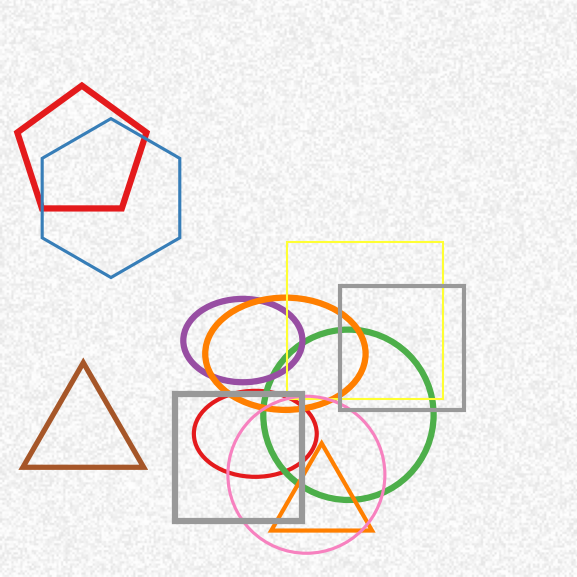[{"shape": "pentagon", "thickness": 3, "radius": 0.59, "center": [0.142, 0.733]}, {"shape": "oval", "thickness": 2, "radius": 0.53, "center": [0.442, 0.248]}, {"shape": "hexagon", "thickness": 1.5, "radius": 0.69, "center": [0.192, 0.656]}, {"shape": "circle", "thickness": 3, "radius": 0.74, "center": [0.603, 0.281]}, {"shape": "oval", "thickness": 3, "radius": 0.52, "center": [0.421, 0.409]}, {"shape": "triangle", "thickness": 2, "radius": 0.5, "center": [0.557, 0.131]}, {"shape": "oval", "thickness": 3, "radius": 0.69, "center": [0.494, 0.387]}, {"shape": "square", "thickness": 1, "radius": 0.68, "center": [0.632, 0.444]}, {"shape": "triangle", "thickness": 2.5, "radius": 0.6, "center": [0.144, 0.25]}, {"shape": "circle", "thickness": 1.5, "radius": 0.68, "center": [0.531, 0.177]}, {"shape": "square", "thickness": 3, "radius": 0.55, "center": [0.412, 0.207]}, {"shape": "square", "thickness": 2, "radius": 0.54, "center": [0.695, 0.397]}]